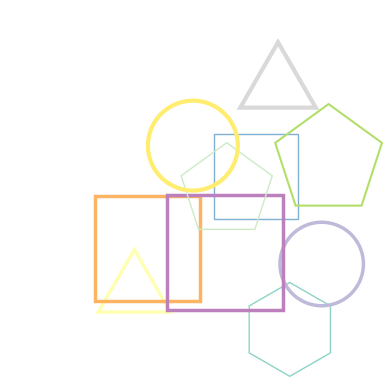[{"shape": "hexagon", "thickness": 1, "radius": 0.61, "center": [0.753, 0.144]}, {"shape": "triangle", "thickness": 2.5, "radius": 0.54, "center": [0.349, 0.243]}, {"shape": "circle", "thickness": 2.5, "radius": 0.54, "center": [0.836, 0.314]}, {"shape": "square", "thickness": 1, "radius": 0.55, "center": [0.665, 0.541]}, {"shape": "square", "thickness": 2.5, "radius": 0.68, "center": [0.383, 0.354]}, {"shape": "pentagon", "thickness": 1.5, "radius": 0.73, "center": [0.853, 0.584]}, {"shape": "triangle", "thickness": 3, "radius": 0.57, "center": [0.722, 0.777]}, {"shape": "square", "thickness": 2.5, "radius": 0.75, "center": [0.584, 0.344]}, {"shape": "pentagon", "thickness": 1, "radius": 0.62, "center": [0.589, 0.505]}, {"shape": "circle", "thickness": 3, "radius": 0.58, "center": [0.501, 0.622]}]